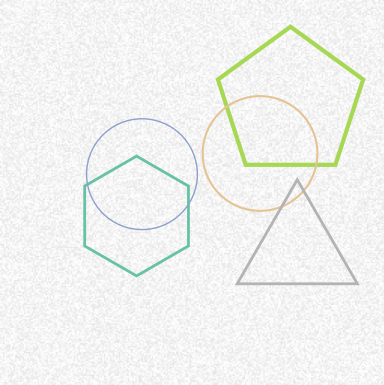[{"shape": "hexagon", "thickness": 2, "radius": 0.78, "center": [0.355, 0.439]}, {"shape": "circle", "thickness": 1, "radius": 0.72, "center": [0.369, 0.548]}, {"shape": "pentagon", "thickness": 3, "radius": 0.99, "center": [0.755, 0.732]}, {"shape": "circle", "thickness": 1.5, "radius": 0.75, "center": [0.675, 0.601]}, {"shape": "triangle", "thickness": 2, "radius": 0.9, "center": [0.772, 0.353]}]